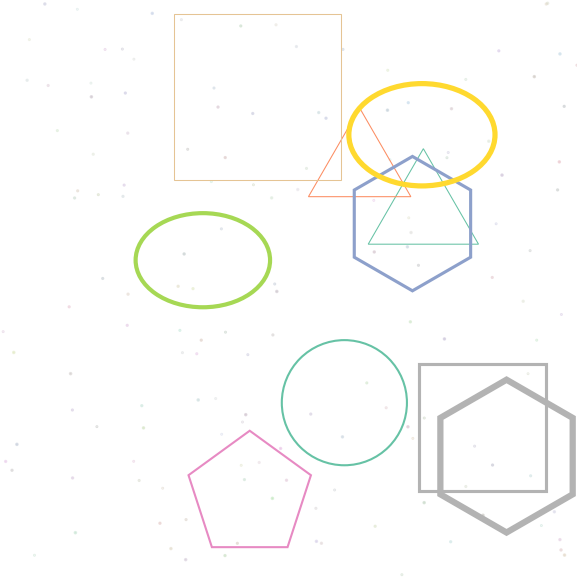[{"shape": "triangle", "thickness": 0.5, "radius": 0.55, "center": [0.733, 0.631]}, {"shape": "circle", "thickness": 1, "radius": 0.54, "center": [0.596, 0.302]}, {"shape": "triangle", "thickness": 0.5, "radius": 0.51, "center": [0.623, 0.71]}, {"shape": "hexagon", "thickness": 1.5, "radius": 0.58, "center": [0.714, 0.612]}, {"shape": "pentagon", "thickness": 1, "radius": 0.56, "center": [0.432, 0.142]}, {"shape": "oval", "thickness": 2, "radius": 0.58, "center": [0.351, 0.549]}, {"shape": "oval", "thickness": 2.5, "radius": 0.63, "center": [0.731, 0.766]}, {"shape": "square", "thickness": 0.5, "radius": 0.72, "center": [0.446, 0.831]}, {"shape": "hexagon", "thickness": 3, "radius": 0.66, "center": [0.877, 0.209]}, {"shape": "square", "thickness": 1.5, "radius": 0.55, "center": [0.835, 0.258]}]